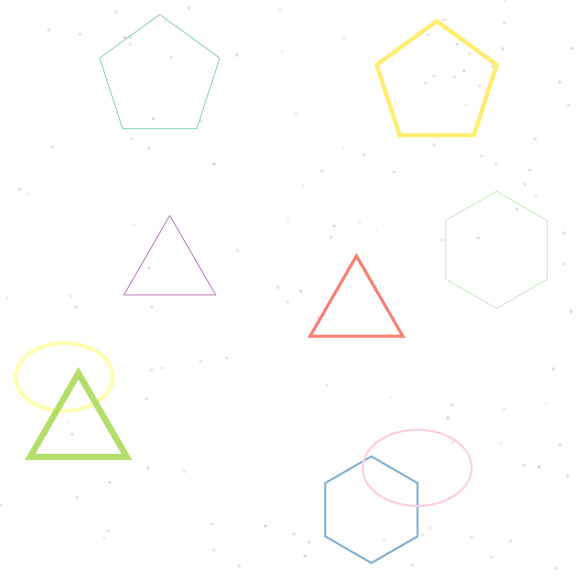[{"shape": "pentagon", "thickness": 0.5, "radius": 0.55, "center": [0.277, 0.865]}, {"shape": "oval", "thickness": 2, "radius": 0.42, "center": [0.111, 0.346]}, {"shape": "triangle", "thickness": 1.5, "radius": 0.46, "center": [0.617, 0.463]}, {"shape": "hexagon", "thickness": 1, "radius": 0.46, "center": [0.643, 0.117]}, {"shape": "triangle", "thickness": 3, "radius": 0.48, "center": [0.136, 0.256]}, {"shape": "oval", "thickness": 1, "radius": 0.47, "center": [0.722, 0.189]}, {"shape": "triangle", "thickness": 0.5, "radius": 0.46, "center": [0.294, 0.534]}, {"shape": "hexagon", "thickness": 0.5, "radius": 0.51, "center": [0.86, 0.567]}, {"shape": "pentagon", "thickness": 2, "radius": 0.55, "center": [0.756, 0.853]}]